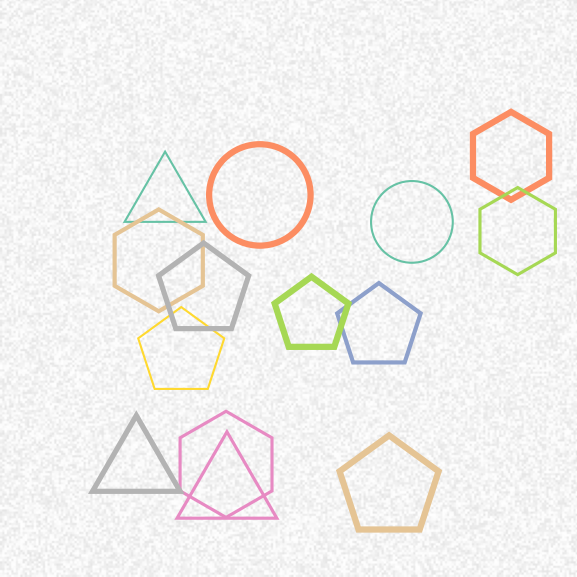[{"shape": "circle", "thickness": 1, "radius": 0.35, "center": [0.713, 0.615]}, {"shape": "triangle", "thickness": 1, "radius": 0.41, "center": [0.286, 0.655]}, {"shape": "circle", "thickness": 3, "radius": 0.44, "center": [0.45, 0.662]}, {"shape": "hexagon", "thickness": 3, "radius": 0.38, "center": [0.885, 0.729]}, {"shape": "pentagon", "thickness": 2, "radius": 0.38, "center": [0.656, 0.433]}, {"shape": "triangle", "thickness": 1.5, "radius": 0.5, "center": [0.393, 0.152]}, {"shape": "hexagon", "thickness": 1.5, "radius": 0.46, "center": [0.391, 0.195]}, {"shape": "pentagon", "thickness": 3, "radius": 0.34, "center": [0.539, 0.453]}, {"shape": "hexagon", "thickness": 1.5, "radius": 0.38, "center": [0.896, 0.599]}, {"shape": "pentagon", "thickness": 1, "radius": 0.39, "center": [0.314, 0.389]}, {"shape": "pentagon", "thickness": 3, "radius": 0.45, "center": [0.674, 0.155]}, {"shape": "hexagon", "thickness": 2, "radius": 0.44, "center": [0.275, 0.548]}, {"shape": "pentagon", "thickness": 2.5, "radius": 0.41, "center": [0.353, 0.496]}, {"shape": "triangle", "thickness": 2.5, "radius": 0.44, "center": [0.236, 0.192]}]